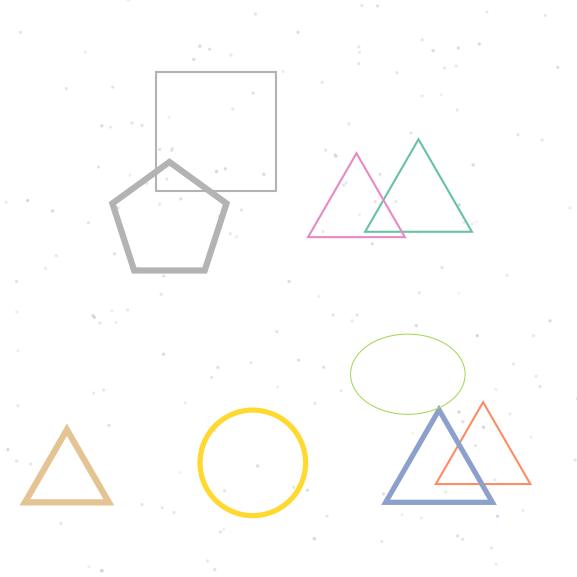[{"shape": "triangle", "thickness": 1, "radius": 0.53, "center": [0.725, 0.651]}, {"shape": "triangle", "thickness": 1, "radius": 0.47, "center": [0.837, 0.208]}, {"shape": "triangle", "thickness": 2.5, "radius": 0.53, "center": [0.76, 0.183]}, {"shape": "triangle", "thickness": 1, "radius": 0.48, "center": [0.617, 0.637]}, {"shape": "oval", "thickness": 0.5, "radius": 0.5, "center": [0.706, 0.351]}, {"shape": "circle", "thickness": 2.5, "radius": 0.46, "center": [0.438, 0.198]}, {"shape": "triangle", "thickness": 3, "radius": 0.42, "center": [0.116, 0.171]}, {"shape": "pentagon", "thickness": 3, "radius": 0.52, "center": [0.293, 0.615]}, {"shape": "square", "thickness": 1, "radius": 0.52, "center": [0.374, 0.771]}]